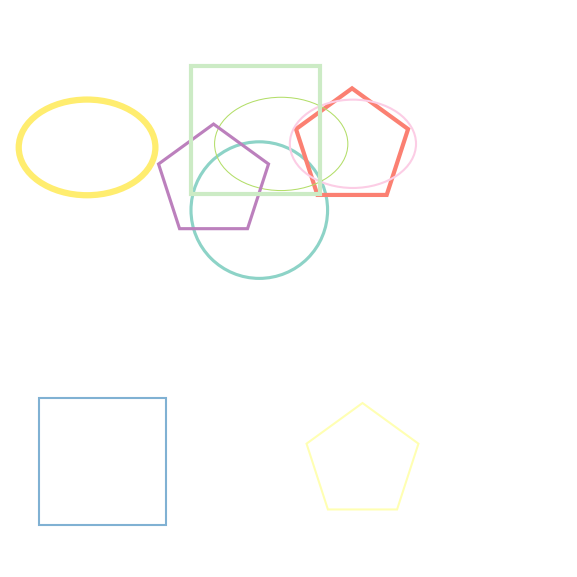[{"shape": "circle", "thickness": 1.5, "radius": 0.59, "center": [0.449, 0.635]}, {"shape": "pentagon", "thickness": 1, "radius": 0.51, "center": [0.628, 0.199]}, {"shape": "pentagon", "thickness": 2, "radius": 0.51, "center": [0.61, 0.744]}, {"shape": "square", "thickness": 1, "radius": 0.55, "center": [0.178, 0.2]}, {"shape": "oval", "thickness": 0.5, "radius": 0.58, "center": [0.487, 0.75]}, {"shape": "oval", "thickness": 1, "radius": 0.55, "center": [0.611, 0.75]}, {"shape": "pentagon", "thickness": 1.5, "radius": 0.5, "center": [0.37, 0.684]}, {"shape": "square", "thickness": 2, "radius": 0.56, "center": [0.443, 0.774]}, {"shape": "oval", "thickness": 3, "radius": 0.59, "center": [0.151, 0.744]}]